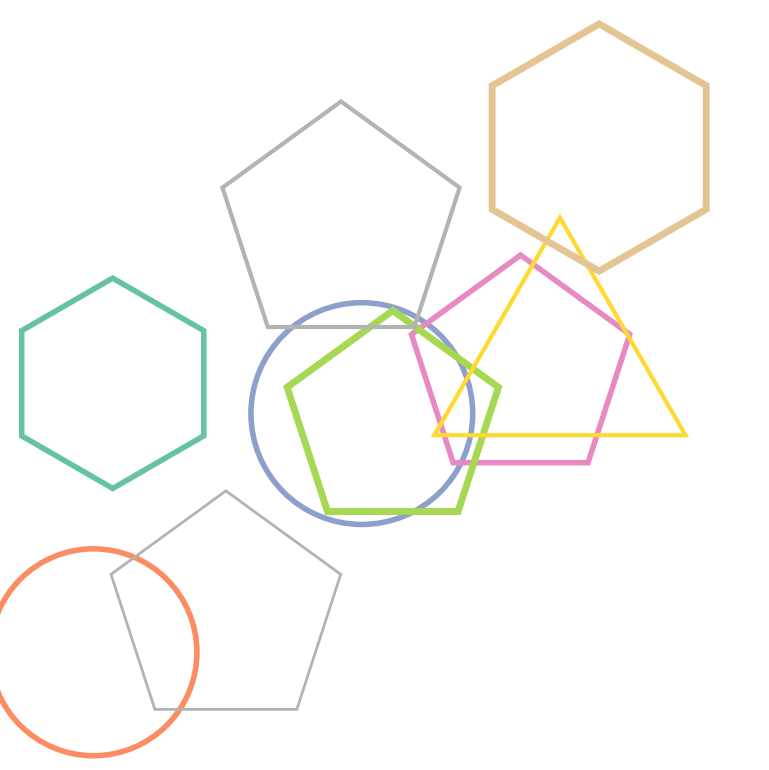[{"shape": "hexagon", "thickness": 2, "radius": 0.68, "center": [0.146, 0.502]}, {"shape": "circle", "thickness": 2, "radius": 0.67, "center": [0.121, 0.153]}, {"shape": "circle", "thickness": 2, "radius": 0.72, "center": [0.47, 0.463]}, {"shape": "pentagon", "thickness": 2, "radius": 0.75, "center": [0.676, 0.52]}, {"shape": "pentagon", "thickness": 2.5, "radius": 0.72, "center": [0.51, 0.452]}, {"shape": "triangle", "thickness": 1.5, "radius": 0.94, "center": [0.727, 0.529]}, {"shape": "hexagon", "thickness": 2.5, "radius": 0.8, "center": [0.778, 0.808]}, {"shape": "pentagon", "thickness": 1, "radius": 0.78, "center": [0.293, 0.206]}, {"shape": "pentagon", "thickness": 1.5, "radius": 0.81, "center": [0.443, 0.706]}]